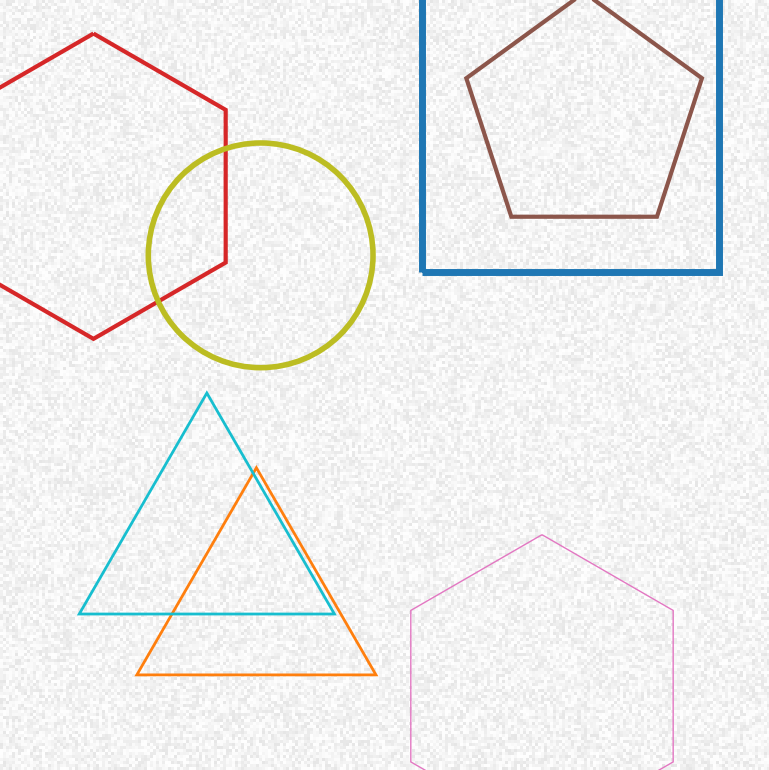[{"shape": "square", "thickness": 2.5, "radius": 0.97, "center": [0.741, 0.839]}, {"shape": "triangle", "thickness": 1, "radius": 0.9, "center": [0.333, 0.213]}, {"shape": "hexagon", "thickness": 1.5, "radius": 0.99, "center": [0.121, 0.758]}, {"shape": "pentagon", "thickness": 1.5, "radius": 0.8, "center": [0.759, 0.849]}, {"shape": "hexagon", "thickness": 0.5, "radius": 0.98, "center": [0.704, 0.109]}, {"shape": "circle", "thickness": 2, "radius": 0.73, "center": [0.339, 0.668]}, {"shape": "triangle", "thickness": 1, "radius": 0.96, "center": [0.269, 0.298]}]